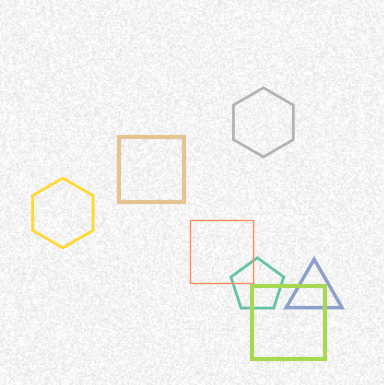[{"shape": "pentagon", "thickness": 2, "radius": 0.36, "center": [0.668, 0.258]}, {"shape": "square", "thickness": 1, "radius": 0.41, "center": [0.575, 0.346]}, {"shape": "triangle", "thickness": 2.5, "radius": 0.42, "center": [0.816, 0.243]}, {"shape": "square", "thickness": 3, "radius": 0.47, "center": [0.75, 0.163]}, {"shape": "hexagon", "thickness": 2, "radius": 0.45, "center": [0.163, 0.447]}, {"shape": "square", "thickness": 3, "radius": 0.42, "center": [0.394, 0.559]}, {"shape": "hexagon", "thickness": 2, "radius": 0.45, "center": [0.684, 0.682]}]